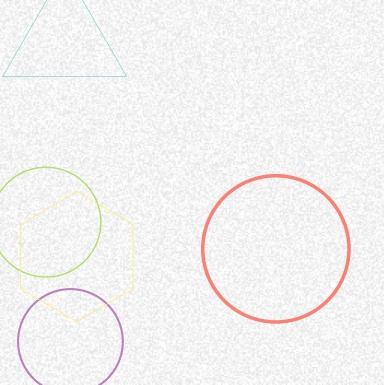[{"shape": "triangle", "thickness": 0.5, "radius": 0.93, "center": [0.168, 0.894]}, {"shape": "circle", "thickness": 2.5, "radius": 0.95, "center": [0.717, 0.354]}, {"shape": "circle", "thickness": 1, "radius": 0.71, "center": [0.119, 0.423]}, {"shape": "circle", "thickness": 1.5, "radius": 0.68, "center": [0.183, 0.113]}, {"shape": "hexagon", "thickness": 0.5, "radius": 0.84, "center": [0.199, 0.333]}]